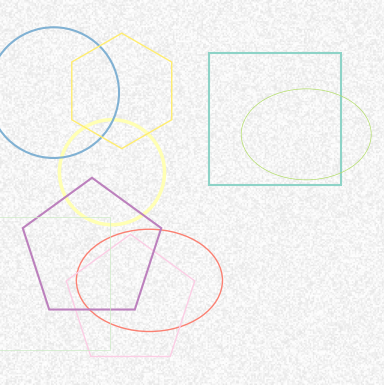[{"shape": "square", "thickness": 1.5, "radius": 0.86, "center": [0.714, 0.69]}, {"shape": "circle", "thickness": 2.5, "radius": 0.68, "center": [0.291, 0.553]}, {"shape": "oval", "thickness": 1, "radius": 0.95, "center": [0.388, 0.272]}, {"shape": "circle", "thickness": 1.5, "radius": 0.85, "center": [0.139, 0.759]}, {"shape": "oval", "thickness": 0.5, "radius": 0.84, "center": [0.795, 0.651]}, {"shape": "pentagon", "thickness": 1, "radius": 0.88, "center": [0.339, 0.216]}, {"shape": "pentagon", "thickness": 1.5, "radius": 0.95, "center": [0.239, 0.349]}, {"shape": "square", "thickness": 0.5, "radius": 0.86, "center": [0.113, 0.265]}, {"shape": "hexagon", "thickness": 1, "radius": 0.75, "center": [0.316, 0.764]}]